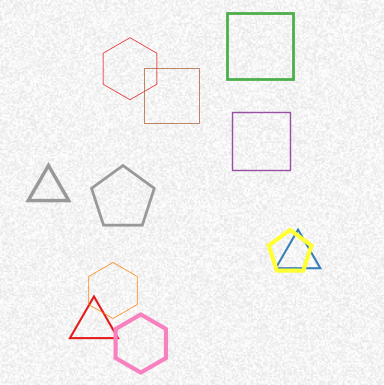[{"shape": "triangle", "thickness": 1.5, "radius": 0.36, "center": [0.244, 0.158]}, {"shape": "hexagon", "thickness": 0.5, "radius": 0.4, "center": [0.338, 0.821]}, {"shape": "triangle", "thickness": 1.5, "radius": 0.33, "center": [0.774, 0.337]}, {"shape": "square", "thickness": 2, "radius": 0.43, "center": [0.675, 0.881]}, {"shape": "square", "thickness": 1, "radius": 0.38, "center": [0.678, 0.633]}, {"shape": "hexagon", "thickness": 0.5, "radius": 0.36, "center": [0.293, 0.245]}, {"shape": "pentagon", "thickness": 3, "radius": 0.29, "center": [0.753, 0.344]}, {"shape": "square", "thickness": 0.5, "radius": 0.36, "center": [0.446, 0.753]}, {"shape": "hexagon", "thickness": 3, "radius": 0.38, "center": [0.366, 0.108]}, {"shape": "pentagon", "thickness": 2, "radius": 0.43, "center": [0.319, 0.484]}, {"shape": "triangle", "thickness": 2.5, "radius": 0.3, "center": [0.126, 0.509]}]